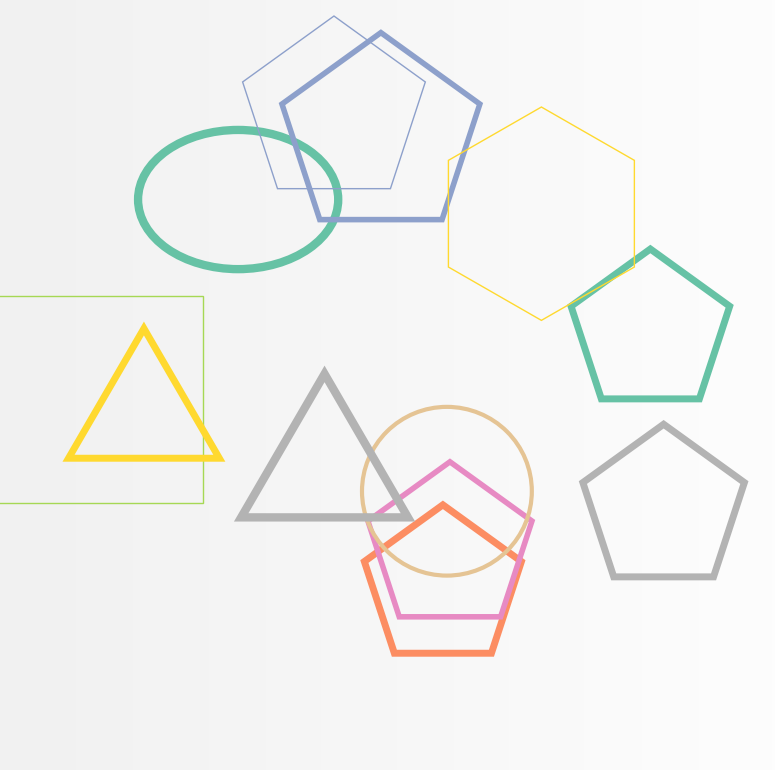[{"shape": "oval", "thickness": 3, "radius": 0.65, "center": [0.307, 0.741]}, {"shape": "pentagon", "thickness": 2.5, "radius": 0.54, "center": [0.839, 0.569]}, {"shape": "pentagon", "thickness": 2.5, "radius": 0.53, "center": [0.571, 0.238]}, {"shape": "pentagon", "thickness": 2, "radius": 0.67, "center": [0.491, 0.823]}, {"shape": "pentagon", "thickness": 0.5, "radius": 0.62, "center": [0.431, 0.855]}, {"shape": "pentagon", "thickness": 2, "radius": 0.56, "center": [0.581, 0.289]}, {"shape": "square", "thickness": 0.5, "radius": 0.67, "center": [0.127, 0.481]}, {"shape": "hexagon", "thickness": 0.5, "radius": 0.69, "center": [0.699, 0.722]}, {"shape": "triangle", "thickness": 2.5, "radius": 0.56, "center": [0.186, 0.461]}, {"shape": "circle", "thickness": 1.5, "radius": 0.55, "center": [0.577, 0.362]}, {"shape": "pentagon", "thickness": 2.5, "radius": 0.55, "center": [0.856, 0.339]}, {"shape": "triangle", "thickness": 3, "radius": 0.62, "center": [0.419, 0.39]}]